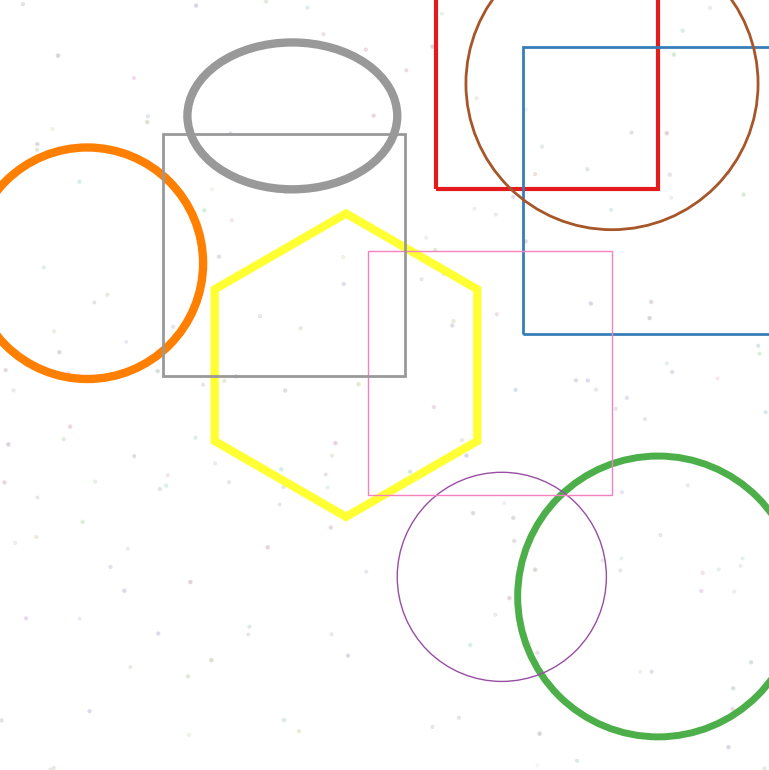[{"shape": "square", "thickness": 1.5, "radius": 0.72, "center": [0.71, 0.898]}, {"shape": "square", "thickness": 1, "radius": 0.93, "center": [0.866, 0.753]}, {"shape": "circle", "thickness": 2.5, "radius": 0.91, "center": [0.855, 0.225]}, {"shape": "circle", "thickness": 0.5, "radius": 0.68, "center": [0.652, 0.251]}, {"shape": "circle", "thickness": 3, "radius": 0.75, "center": [0.113, 0.658]}, {"shape": "hexagon", "thickness": 3, "radius": 0.98, "center": [0.449, 0.526]}, {"shape": "circle", "thickness": 1, "radius": 0.95, "center": [0.795, 0.891]}, {"shape": "square", "thickness": 0.5, "radius": 0.79, "center": [0.637, 0.516]}, {"shape": "square", "thickness": 1, "radius": 0.79, "center": [0.368, 0.668]}, {"shape": "oval", "thickness": 3, "radius": 0.68, "center": [0.38, 0.85]}]